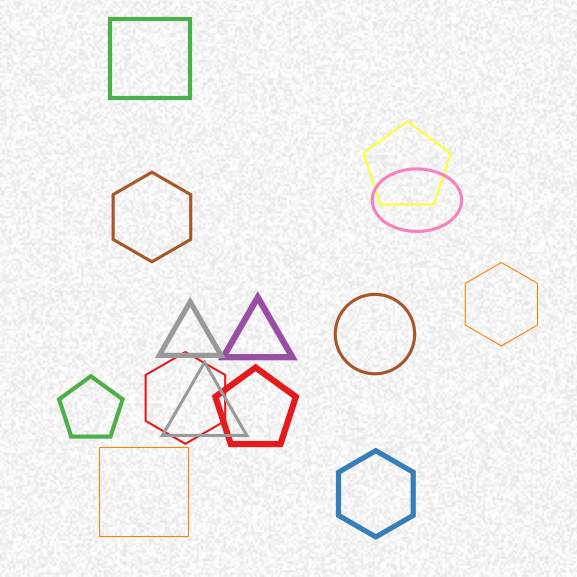[{"shape": "hexagon", "thickness": 1, "radius": 0.4, "center": [0.321, 0.31]}, {"shape": "pentagon", "thickness": 3, "radius": 0.37, "center": [0.443, 0.289]}, {"shape": "hexagon", "thickness": 2.5, "radius": 0.37, "center": [0.651, 0.144]}, {"shape": "square", "thickness": 2, "radius": 0.34, "center": [0.26, 0.898]}, {"shape": "pentagon", "thickness": 2, "radius": 0.29, "center": [0.157, 0.29]}, {"shape": "triangle", "thickness": 3, "radius": 0.35, "center": [0.446, 0.415]}, {"shape": "hexagon", "thickness": 0.5, "radius": 0.36, "center": [0.868, 0.472]}, {"shape": "square", "thickness": 0.5, "radius": 0.39, "center": [0.249, 0.148]}, {"shape": "pentagon", "thickness": 1, "radius": 0.4, "center": [0.705, 0.709]}, {"shape": "hexagon", "thickness": 1.5, "radius": 0.39, "center": [0.263, 0.623]}, {"shape": "circle", "thickness": 1.5, "radius": 0.34, "center": [0.649, 0.421]}, {"shape": "oval", "thickness": 1.5, "radius": 0.39, "center": [0.722, 0.653]}, {"shape": "triangle", "thickness": 1.5, "radius": 0.42, "center": [0.354, 0.287]}, {"shape": "triangle", "thickness": 2.5, "radius": 0.31, "center": [0.329, 0.415]}]